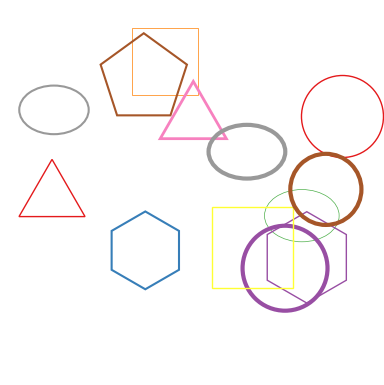[{"shape": "triangle", "thickness": 1, "radius": 0.5, "center": [0.135, 0.487]}, {"shape": "circle", "thickness": 1, "radius": 0.53, "center": [0.89, 0.697]}, {"shape": "hexagon", "thickness": 1.5, "radius": 0.51, "center": [0.377, 0.35]}, {"shape": "oval", "thickness": 0.5, "radius": 0.48, "center": [0.784, 0.44]}, {"shape": "circle", "thickness": 3, "radius": 0.55, "center": [0.74, 0.303]}, {"shape": "hexagon", "thickness": 1, "radius": 0.59, "center": [0.797, 0.331]}, {"shape": "square", "thickness": 0.5, "radius": 0.43, "center": [0.428, 0.84]}, {"shape": "square", "thickness": 1, "radius": 0.52, "center": [0.656, 0.356]}, {"shape": "circle", "thickness": 3, "radius": 0.46, "center": [0.846, 0.508]}, {"shape": "pentagon", "thickness": 1.5, "radius": 0.59, "center": [0.373, 0.796]}, {"shape": "triangle", "thickness": 2, "radius": 0.5, "center": [0.502, 0.689]}, {"shape": "oval", "thickness": 3, "radius": 0.5, "center": [0.641, 0.606]}, {"shape": "oval", "thickness": 1.5, "radius": 0.45, "center": [0.14, 0.715]}]